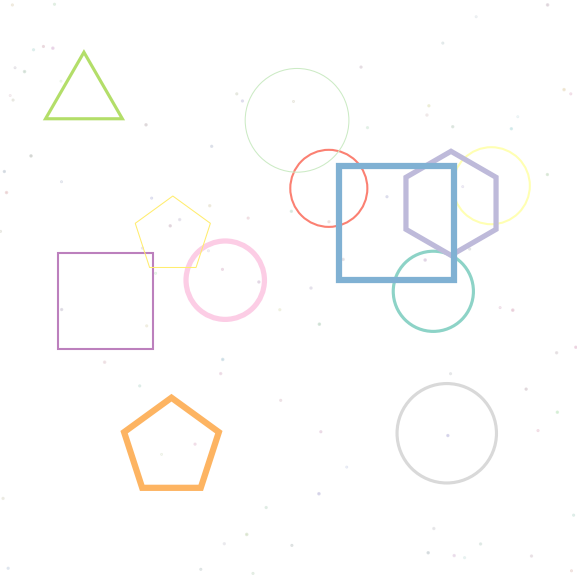[{"shape": "circle", "thickness": 1.5, "radius": 0.35, "center": [0.75, 0.495]}, {"shape": "circle", "thickness": 1, "radius": 0.33, "center": [0.851, 0.678]}, {"shape": "hexagon", "thickness": 2.5, "radius": 0.45, "center": [0.781, 0.647]}, {"shape": "circle", "thickness": 1, "radius": 0.33, "center": [0.569, 0.673]}, {"shape": "square", "thickness": 3, "radius": 0.5, "center": [0.686, 0.613]}, {"shape": "pentagon", "thickness": 3, "radius": 0.43, "center": [0.297, 0.224]}, {"shape": "triangle", "thickness": 1.5, "radius": 0.38, "center": [0.145, 0.832]}, {"shape": "circle", "thickness": 2.5, "radius": 0.34, "center": [0.39, 0.514]}, {"shape": "circle", "thickness": 1.5, "radius": 0.43, "center": [0.774, 0.249]}, {"shape": "square", "thickness": 1, "radius": 0.41, "center": [0.182, 0.478]}, {"shape": "circle", "thickness": 0.5, "radius": 0.45, "center": [0.514, 0.791]}, {"shape": "pentagon", "thickness": 0.5, "radius": 0.34, "center": [0.299, 0.591]}]